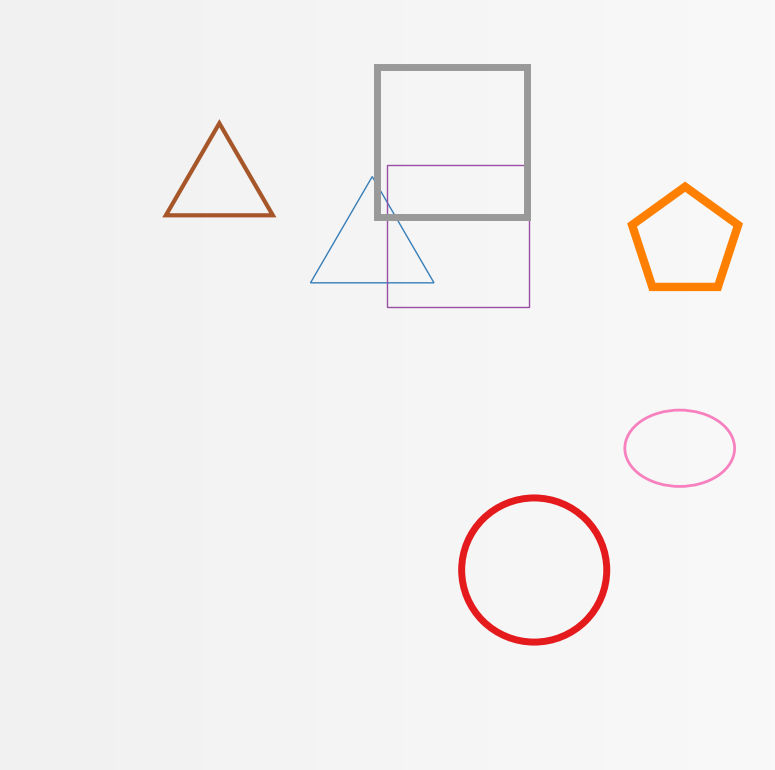[{"shape": "circle", "thickness": 2.5, "radius": 0.47, "center": [0.689, 0.26]}, {"shape": "triangle", "thickness": 0.5, "radius": 0.46, "center": [0.48, 0.679]}, {"shape": "square", "thickness": 0.5, "radius": 0.46, "center": [0.591, 0.693]}, {"shape": "pentagon", "thickness": 3, "radius": 0.36, "center": [0.884, 0.686]}, {"shape": "triangle", "thickness": 1.5, "radius": 0.4, "center": [0.283, 0.76]}, {"shape": "oval", "thickness": 1, "radius": 0.35, "center": [0.877, 0.418]}, {"shape": "square", "thickness": 2.5, "radius": 0.49, "center": [0.583, 0.816]}]